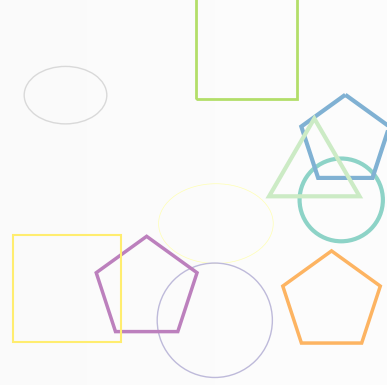[{"shape": "circle", "thickness": 3, "radius": 0.54, "center": [0.881, 0.481]}, {"shape": "oval", "thickness": 0.5, "radius": 0.74, "center": [0.557, 0.419]}, {"shape": "circle", "thickness": 1, "radius": 0.74, "center": [0.554, 0.168]}, {"shape": "pentagon", "thickness": 3, "radius": 0.6, "center": [0.891, 0.634]}, {"shape": "pentagon", "thickness": 2.5, "radius": 0.66, "center": [0.856, 0.216]}, {"shape": "square", "thickness": 2, "radius": 0.65, "center": [0.636, 0.874]}, {"shape": "oval", "thickness": 1, "radius": 0.53, "center": [0.169, 0.753]}, {"shape": "pentagon", "thickness": 2.5, "radius": 0.68, "center": [0.378, 0.249]}, {"shape": "triangle", "thickness": 3, "radius": 0.67, "center": [0.811, 0.557]}, {"shape": "square", "thickness": 1.5, "radius": 0.69, "center": [0.173, 0.252]}]